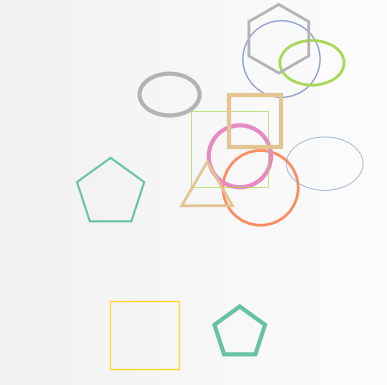[{"shape": "pentagon", "thickness": 1.5, "radius": 0.46, "center": [0.285, 0.499]}, {"shape": "pentagon", "thickness": 3, "radius": 0.34, "center": [0.619, 0.135]}, {"shape": "circle", "thickness": 2, "radius": 0.49, "center": [0.672, 0.512]}, {"shape": "oval", "thickness": 0.5, "radius": 0.5, "center": [0.838, 0.575]}, {"shape": "circle", "thickness": 1, "radius": 0.5, "center": [0.726, 0.847]}, {"shape": "circle", "thickness": 3, "radius": 0.4, "center": [0.619, 0.594]}, {"shape": "square", "thickness": 0.5, "radius": 0.49, "center": [0.592, 0.612]}, {"shape": "oval", "thickness": 2, "radius": 0.41, "center": [0.805, 0.837]}, {"shape": "square", "thickness": 1, "radius": 0.44, "center": [0.373, 0.129]}, {"shape": "square", "thickness": 3, "radius": 0.34, "center": [0.659, 0.687]}, {"shape": "triangle", "thickness": 2, "radius": 0.38, "center": [0.535, 0.503]}, {"shape": "hexagon", "thickness": 2, "radius": 0.45, "center": [0.72, 0.899]}, {"shape": "oval", "thickness": 3, "radius": 0.39, "center": [0.438, 0.754]}]